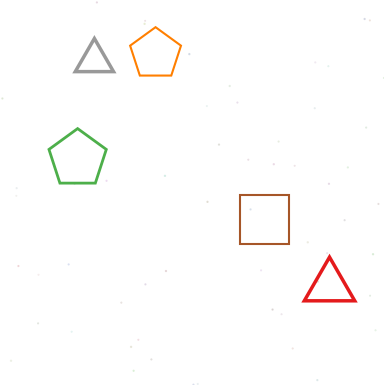[{"shape": "triangle", "thickness": 2.5, "radius": 0.38, "center": [0.856, 0.256]}, {"shape": "pentagon", "thickness": 2, "radius": 0.39, "center": [0.202, 0.588]}, {"shape": "pentagon", "thickness": 1.5, "radius": 0.35, "center": [0.404, 0.86]}, {"shape": "square", "thickness": 1.5, "radius": 0.32, "center": [0.688, 0.43]}, {"shape": "triangle", "thickness": 2.5, "radius": 0.29, "center": [0.245, 0.843]}]